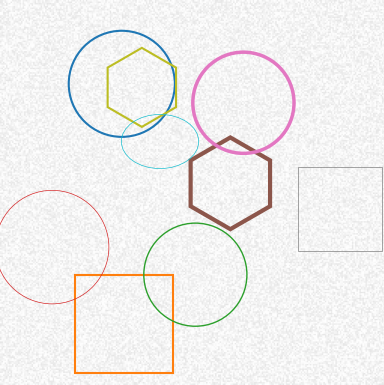[{"shape": "circle", "thickness": 1.5, "radius": 0.69, "center": [0.316, 0.782]}, {"shape": "square", "thickness": 1.5, "radius": 0.64, "center": [0.322, 0.158]}, {"shape": "circle", "thickness": 1, "radius": 0.67, "center": [0.507, 0.287]}, {"shape": "circle", "thickness": 0.5, "radius": 0.74, "center": [0.135, 0.358]}, {"shape": "hexagon", "thickness": 3, "radius": 0.6, "center": [0.598, 0.524]}, {"shape": "circle", "thickness": 2.5, "radius": 0.66, "center": [0.632, 0.733]}, {"shape": "square", "thickness": 0.5, "radius": 0.55, "center": [0.882, 0.456]}, {"shape": "hexagon", "thickness": 1.5, "radius": 0.51, "center": [0.368, 0.773]}, {"shape": "oval", "thickness": 0.5, "radius": 0.5, "center": [0.416, 0.632]}]